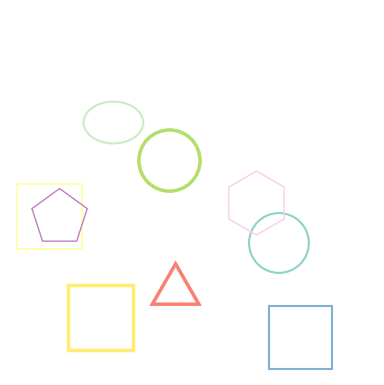[{"shape": "circle", "thickness": 1.5, "radius": 0.39, "center": [0.725, 0.369]}, {"shape": "square", "thickness": 1.5, "radius": 0.43, "center": [0.128, 0.437]}, {"shape": "triangle", "thickness": 2.5, "radius": 0.35, "center": [0.456, 0.245]}, {"shape": "square", "thickness": 1.5, "radius": 0.41, "center": [0.781, 0.124]}, {"shape": "circle", "thickness": 2.5, "radius": 0.4, "center": [0.44, 0.583]}, {"shape": "hexagon", "thickness": 1, "radius": 0.41, "center": [0.666, 0.473]}, {"shape": "pentagon", "thickness": 1, "radius": 0.38, "center": [0.155, 0.435]}, {"shape": "oval", "thickness": 1.5, "radius": 0.39, "center": [0.295, 0.682]}, {"shape": "square", "thickness": 2.5, "radius": 0.42, "center": [0.262, 0.175]}]